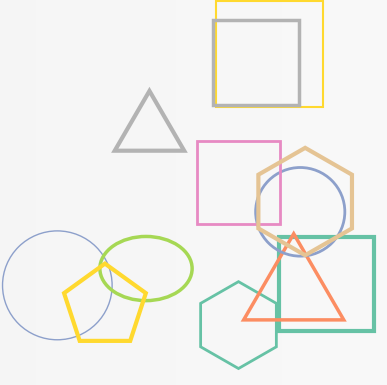[{"shape": "hexagon", "thickness": 2, "radius": 0.56, "center": [0.615, 0.156]}, {"shape": "square", "thickness": 3, "radius": 0.61, "center": [0.843, 0.262]}, {"shape": "triangle", "thickness": 2.5, "radius": 0.75, "center": [0.758, 0.244]}, {"shape": "circle", "thickness": 2, "radius": 0.58, "center": [0.775, 0.45]}, {"shape": "circle", "thickness": 1, "radius": 0.71, "center": [0.148, 0.259]}, {"shape": "square", "thickness": 2, "radius": 0.54, "center": [0.616, 0.526]}, {"shape": "oval", "thickness": 2.5, "radius": 0.6, "center": [0.377, 0.302]}, {"shape": "pentagon", "thickness": 3, "radius": 0.55, "center": [0.271, 0.204]}, {"shape": "square", "thickness": 1.5, "radius": 0.69, "center": [0.696, 0.859]}, {"shape": "hexagon", "thickness": 3, "radius": 0.7, "center": [0.788, 0.476]}, {"shape": "triangle", "thickness": 3, "radius": 0.52, "center": [0.386, 0.66]}, {"shape": "square", "thickness": 2.5, "radius": 0.55, "center": [0.662, 0.838]}]